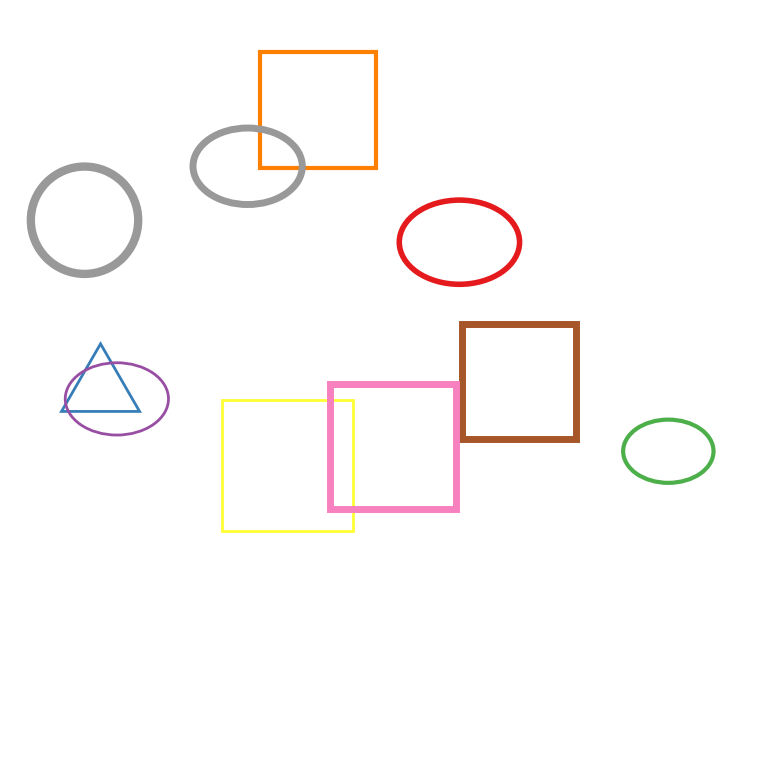[{"shape": "oval", "thickness": 2, "radius": 0.39, "center": [0.597, 0.685]}, {"shape": "triangle", "thickness": 1, "radius": 0.29, "center": [0.131, 0.495]}, {"shape": "oval", "thickness": 1.5, "radius": 0.29, "center": [0.868, 0.414]}, {"shape": "oval", "thickness": 1, "radius": 0.34, "center": [0.152, 0.482]}, {"shape": "square", "thickness": 1.5, "radius": 0.38, "center": [0.413, 0.857]}, {"shape": "square", "thickness": 1, "radius": 0.43, "center": [0.373, 0.396]}, {"shape": "square", "thickness": 2.5, "radius": 0.37, "center": [0.674, 0.504]}, {"shape": "square", "thickness": 2.5, "radius": 0.41, "center": [0.511, 0.42]}, {"shape": "oval", "thickness": 2.5, "radius": 0.35, "center": [0.322, 0.784]}, {"shape": "circle", "thickness": 3, "radius": 0.35, "center": [0.11, 0.714]}]